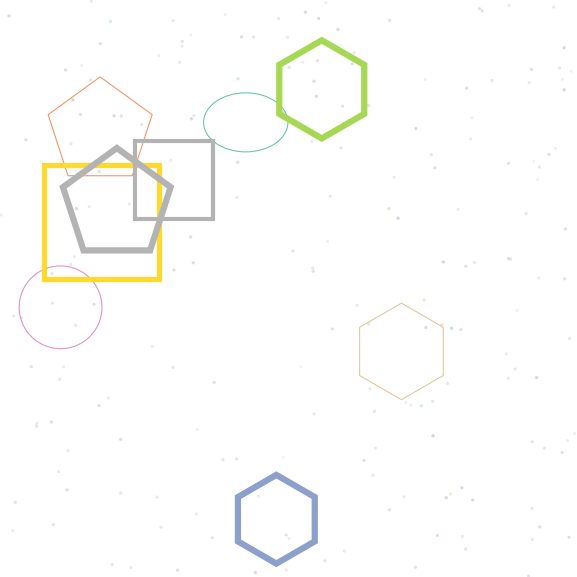[{"shape": "oval", "thickness": 0.5, "radius": 0.37, "center": [0.426, 0.787]}, {"shape": "pentagon", "thickness": 0.5, "radius": 0.47, "center": [0.173, 0.771]}, {"shape": "hexagon", "thickness": 3, "radius": 0.38, "center": [0.479, 0.1]}, {"shape": "circle", "thickness": 0.5, "radius": 0.36, "center": [0.105, 0.467]}, {"shape": "hexagon", "thickness": 3, "radius": 0.42, "center": [0.557, 0.844]}, {"shape": "square", "thickness": 2.5, "radius": 0.5, "center": [0.176, 0.614]}, {"shape": "hexagon", "thickness": 0.5, "radius": 0.42, "center": [0.695, 0.391]}, {"shape": "square", "thickness": 2, "radius": 0.34, "center": [0.301, 0.687]}, {"shape": "pentagon", "thickness": 3, "radius": 0.49, "center": [0.202, 0.645]}]